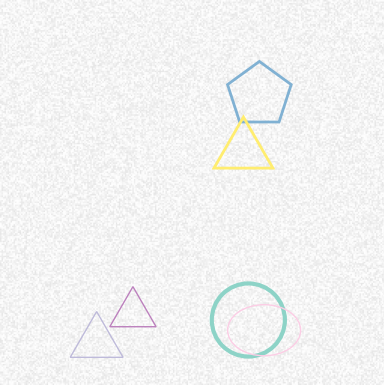[{"shape": "circle", "thickness": 3, "radius": 0.47, "center": [0.645, 0.169]}, {"shape": "triangle", "thickness": 1, "radius": 0.4, "center": [0.251, 0.112]}, {"shape": "pentagon", "thickness": 2, "radius": 0.43, "center": [0.674, 0.753]}, {"shape": "oval", "thickness": 1, "radius": 0.47, "center": [0.686, 0.142]}, {"shape": "triangle", "thickness": 1, "radius": 0.35, "center": [0.345, 0.186]}, {"shape": "triangle", "thickness": 2, "radius": 0.44, "center": [0.632, 0.608]}]